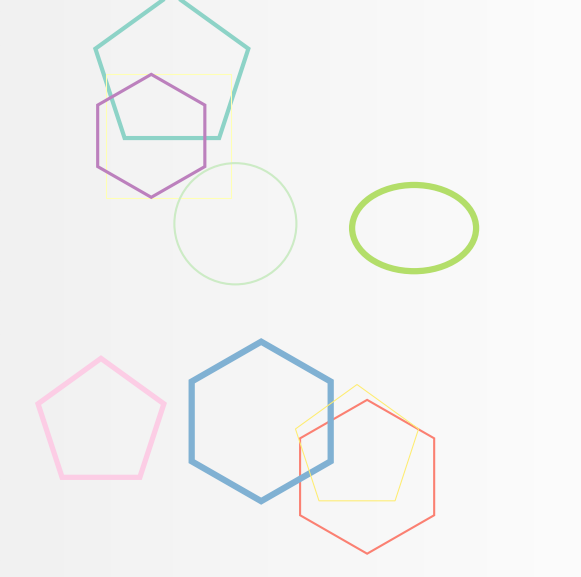[{"shape": "pentagon", "thickness": 2, "radius": 0.69, "center": [0.296, 0.872]}, {"shape": "square", "thickness": 0.5, "radius": 0.54, "center": [0.289, 0.764]}, {"shape": "hexagon", "thickness": 1, "radius": 0.67, "center": [0.632, 0.174]}, {"shape": "hexagon", "thickness": 3, "radius": 0.69, "center": [0.449, 0.269]}, {"shape": "oval", "thickness": 3, "radius": 0.53, "center": [0.712, 0.604]}, {"shape": "pentagon", "thickness": 2.5, "radius": 0.57, "center": [0.174, 0.265]}, {"shape": "hexagon", "thickness": 1.5, "radius": 0.53, "center": [0.26, 0.764]}, {"shape": "circle", "thickness": 1, "radius": 0.52, "center": [0.405, 0.612]}, {"shape": "pentagon", "thickness": 0.5, "radius": 0.56, "center": [0.614, 0.222]}]